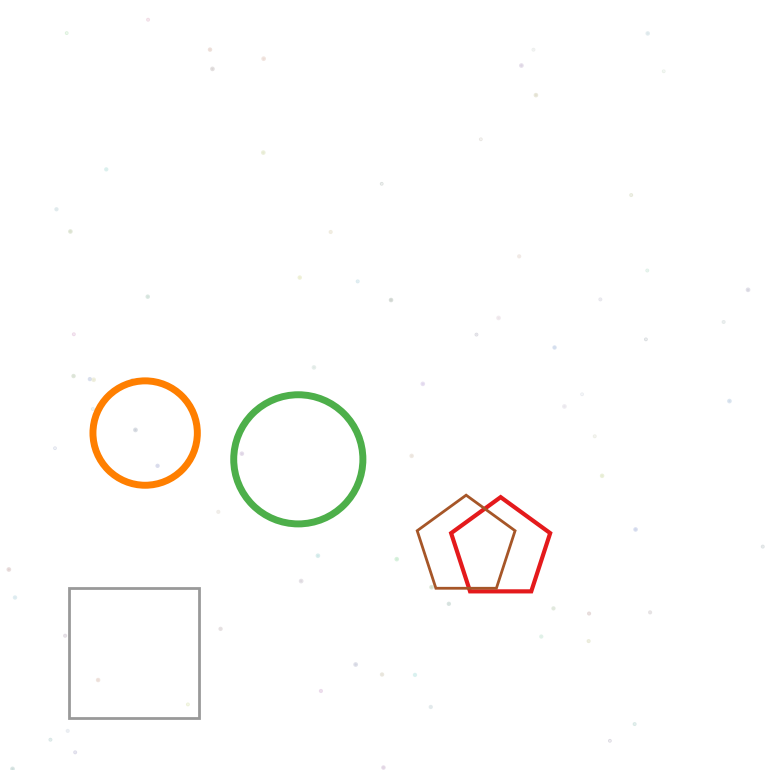[{"shape": "pentagon", "thickness": 1.5, "radius": 0.34, "center": [0.65, 0.287]}, {"shape": "circle", "thickness": 2.5, "radius": 0.42, "center": [0.387, 0.403]}, {"shape": "circle", "thickness": 2.5, "radius": 0.34, "center": [0.189, 0.438]}, {"shape": "pentagon", "thickness": 1, "radius": 0.33, "center": [0.605, 0.29]}, {"shape": "square", "thickness": 1, "radius": 0.42, "center": [0.174, 0.153]}]